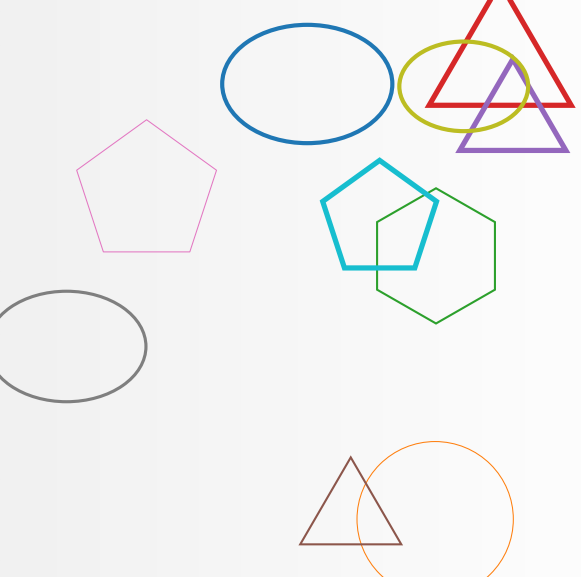[{"shape": "oval", "thickness": 2, "radius": 0.73, "center": [0.529, 0.854]}, {"shape": "circle", "thickness": 0.5, "radius": 0.67, "center": [0.749, 0.1]}, {"shape": "hexagon", "thickness": 1, "radius": 0.59, "center": [0.75, 0.556]}, {"shape": "triangle", "thickness": 2.5, "radius": 0.71, "center": [0.86, 0.887]}, {"shape": "triangle", "thickness": 2.5, "radius": 0.53, "center": [0.882, 0.791]}, {"shape": "triangle", "thickness": 1, "radius": 0.5, "center": [0.603, 0.107]}, {"shape": "pentagon", "thickness": 0.5, "radius": 0.63, "center": [0.252, 0.665]}, {"shape": "oval", "thickness": 1.5, "radius": 0.68, "center": [0.114, 0.399]}, {"shape": "oval", "thickness": 2, "radius": 0.55, "center": [0.798, 0.85]}, {"shape": "pentagon", "thickness": 2.5, "radius": 0.51, "center": [0.653, 0.618]}]